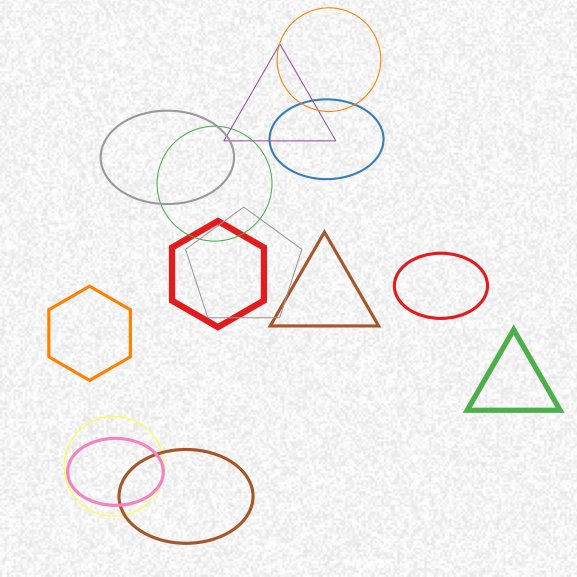[{"shape": "oval", "thickness": 1.5, "radius": 0.4, "center": [0.764, 0.504]}, {"shape": "hexagon", "thickness": 3, "radius": 0.46, "center": [0.377, 0.525]}, {"shape": "oval", "thickness": 1, "radius": 0.49, "center": [0.565, 0.758]}, {"shape": "triangle", "thickness": 2.5, "radius": 0.46, "center": [0.889, 0.335]}, {"shape": "circle", "thickness": 0.5, "radius": 0.5, "center": [0.371, 0.681]}, {"shape": "triangle", "thickness": 0.5, "radius": 0.56, "center": [0.485, 0.811]}, {"shape": "hexagon", "thickness": 1.5, "radius": 0.41, "center": [0.155, 0.422]}, {"shape": "circle", "thickness": 0.5, "radius": 0.45, "center": [0.57, 0.896]}, {"shape": "circle", "thickness": 0.5, "radius": 0.43, "center": [0.198, 0.192]}, {"shape": "triangle", "thickness": 1.5, "radius": 0.54, "center": [0.562, 0.489]}, {"shape": "oval", "thickness": 1.5, "radius": 0.58, "center": [0.322, 0.14]}, {"shape": "oval", "thickness": 1.5, "radius": 0.41, "center": [0.2, 0.182]}, {"shape": "pentagon", "thickness": 0.5, "radius": 0.53, "center": [0.422, 0.535]}, {"shape": "oval", "thickness": 1, "radius": 0.58, "center": [0.29, 0.727]}]